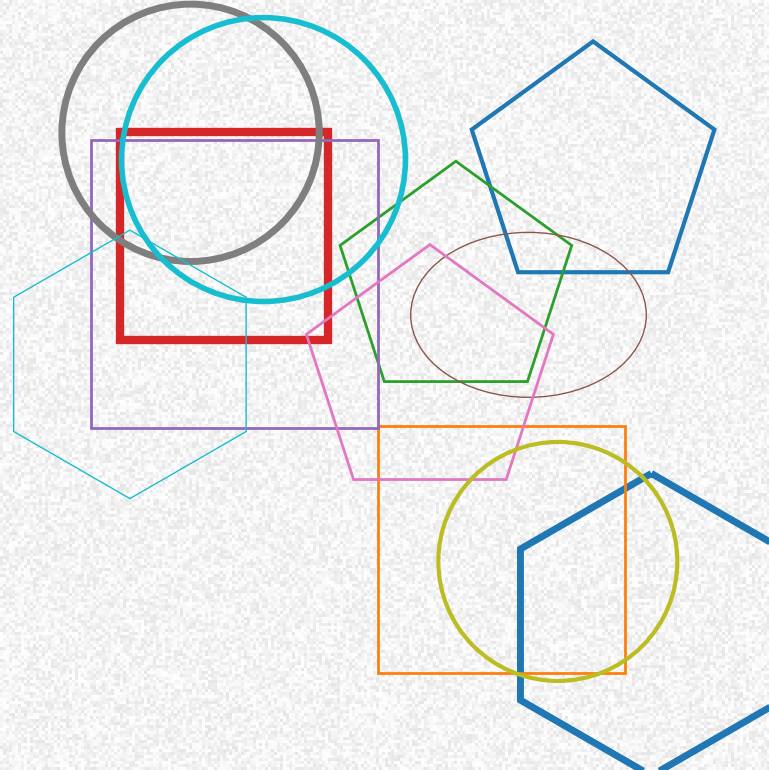[{"shape": "hexagon", "thickness": 2.5, "radius": 0.98, "center": [0.846, 0.189]}, {"shape": "pentagon", "thickness": 1.5, "radius": 0.83, "center": [0.77, 0.781]}, {"shape": "square", "thickness": 1, "radius": 0.8, "center": [0.651, 0.287]}, {"shape": "pentagon", "thickness": 1, "radius": 0.79, "center": [0.592, 0.632]}, {"shape": "square", "thickness": 3, "radius": 0.68, "center": [0.291, 0.693]}, {"shape": "square", "thickness": 1, "radius": 0.93, "center": [0.305, 0.631]}, {"shape": "oval", "thickness": 0.5, "radius": 0.76, "center": [0.686, 0.591]}, {"shape": "pentagon", "thickness": 1, "radius": 0.84, "center": [0.558, 0.514]}, {"shape": "circle", "thickness": 2.5, "radius": 0.84, "center": [0.247, 0.828]}, {"shape": "circle", "thickness": 1.5, "radius": 0.78, "center": [0.724, 0.271]}, {"shape": "circle", "thickness": 2, "radius": 0.92, "center": [0.342, 0.793]}, {"shape": "hexagon", "thickness": 0.5, "radius": 0.87, "center": [0.169, 0.527]}]